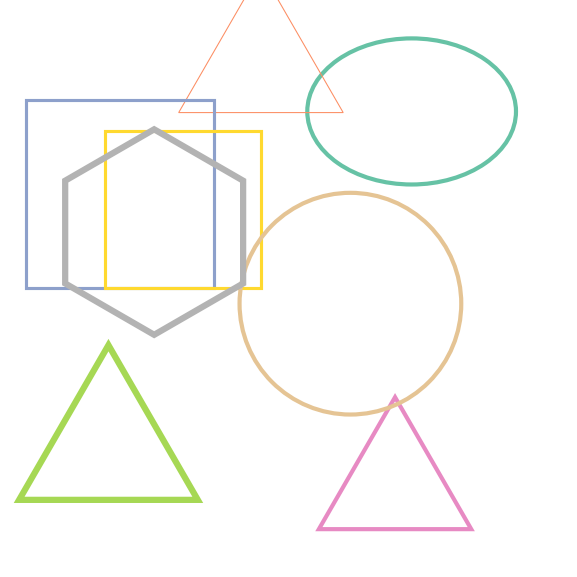[{"shape": "oval", "thickness": 2, "radius": 0.9, "center": [0.713, 0.806]}, {"shape": "triangle", "thickness": 0.5, "radius": 0.82, "center": [0.452, 0.886]}, {"shape": "square", "thickness": 1.5, "radius": 0.81, "center": [0.208, 0.663]}, {"shape": "triangle", "thickness": 2, "radius": 0.76, "center": [0.684, 0.159]}, {"shape": "triangle", "thickness": 3, "radius": 0.89, "center": [0.188, 0.223]}, {"shape": "square", "thickness": 1.5, "radius": 0.68, "center": [0.316, 0.636]}, {"shape": "circle", "thickness": 2, "radius": 0.96, "center": [0.607, 0.473]}, {"shape": "hexagon", "thickness": 3, "radius": 0.89, "center": [0.267, 0.597]}]